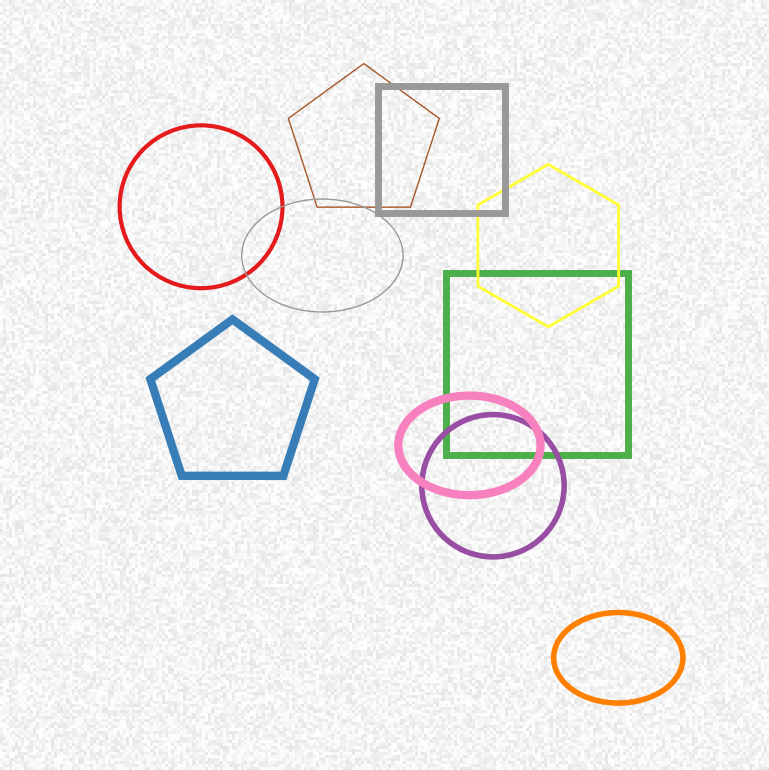[{"shape": "circle", "thickness": 1.5, "radius": 0.53, "center": [0.261, 0.731]}, {"shape": "pentagon", "thickness": 3, "radius": 0.56, "center": [0.302, 0.473]}, {"shape": "square", "thickness": 2.5, "radius": 0.59, "center": [0.697, 0.527]}, {"shape": "circle", "thickness": 2, "radius": 0.46, "center": [0.64, 0.369]}, {"shape": "oval", "thickness": 2, "radius": 0.42, "center": [0.803, 0.146]}, {"shape": "hexagon", "thickness": 1, "radius": 0.53, "center": [0.712, 0.681]}, {"shape": "pentagon", "thickness": 0.5, "radius": 0.52, "center": [0.472, 0.814]}, {"shape": "oval", "thickness": 3, "radius": 0.46, "center": [0.61, 0.422]}, {"shape": "square", "thickness": 2.5, "radius": 0.41, "center": [0.574, 0.805]}, {"shape": "oval", "thickness": 0.5, "radius": 0.52, "center": [0.419, 0.668]}]